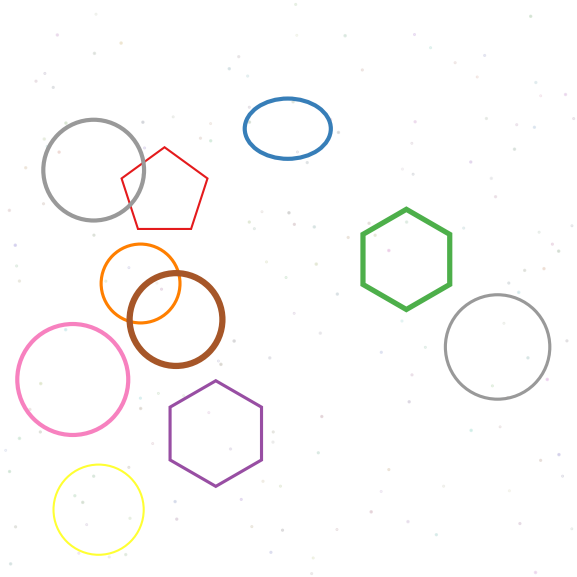[{"shape": "pentagon", "thickness": 1, "radius": 0.39, "center": [0.285, 0.666]}, {"shape": "oval", "thickness": 2, "radius": 0.37, "center": [0.498, 0.776]}, {"shape": "hexagon", "thickness": 2.5, "radius": 0.43, "center": [0.704, 0.55]}, {"shape": "hexagon", "thickness": 1.5, "radius": 0.46, "center": [0.374, 0.248]}, {"shape": "circle", "thickness": 1.5, "radius": 0.34, "center": [0.243, 0.508]}, {"shape": "circle", "thickness": 1, "radius": 0.39, "center": [0.171, 0.117]}, {"shape": "circle", "thickness": 3, "radius": 0.4, "center": [0.305, 0.446]}, {"shape": "circle", "thickness": 2, "radius": 0.48, "center": [0.126, 0.342]}, {"shape": "circle", "thickness": 1.5, "radius": 0.45, "center": [0.862, 0.398]}, {"shape": "circle", "thickness": 2, "radius": 0.44, "center": [0.162, 0.705]}]